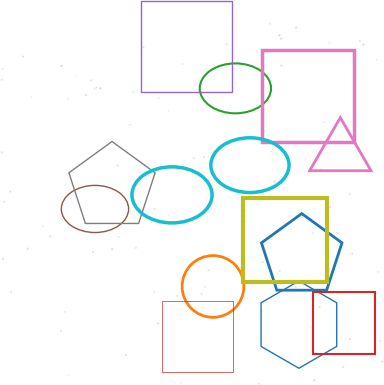[{"shape": "hexagon", "thickness": 1, "radius": 0.57, "center": [0.776, 0.157]}, {"shape": "pentagon", "thickness": 2, "radius": 0.55, "center": [0.784, 0.335]}, {"shape": "circle", "thickness": 2, "radius": 0.4, "center": [0.553, 0.256]}, {"shape": "oval", "thickness": 1.5, "radius": 0.46, "center": [0.611, 0.77]}, {"shape": "square", "thickness": 1.5, "radius": 0.4, "center": [0.892, 0.16]}, {"shape": "square", "thickness": 0.5, "radius": 0.46, "center": [0.512, 0.126]}, {"shape": "square", "thickness": 1, "radius": 0.59, "center": [0.484, 0.88]}, {"shape": "oval", "thickness": 1, "radius": 0.44, "center": [0.247, 0.457]}, {"shape": "square", "thickness": 2.5, "radius": 0.6, "center": [0.8, 0.751]}, {"shape": "triangle", "thickness": 2, "radius": 0.46, "center": [0.884, 0.603]}, {"shape": "pentagon", "thickness": 1, "radius": 0.59, "center": [0.291, 0.515]}, {"shape": "square", "thickness": 3, "radius": 0.54, "center": [0.74, 0.376]}, {"shape": "oval", "thickness": 2.5, "radius": 0.52, "center": [0.447, 0.494]}, {"shape": "oval", "thickness": 2.5, "radius": 0.51, "center": [0.649, 0.571]}]